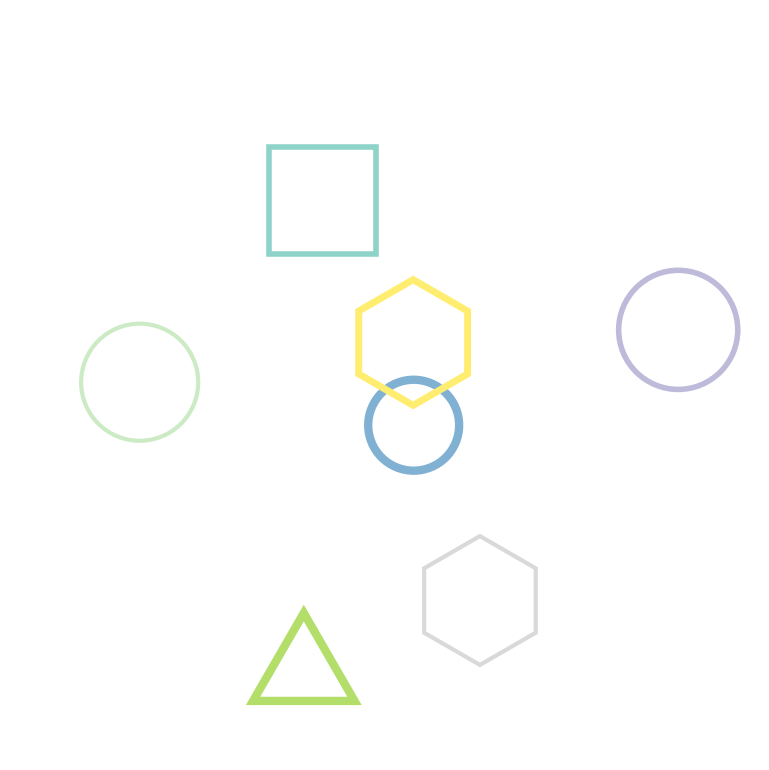[{"shape": "square", "thickness": 2, "radius": 0.35, "center": [0.419, 0.739]}, {"shape": "circle", "thickness": 2, "radius": 0.39, "center": [0.881, 0.572]}, {"shape": "circle", "thickness": 3, "radius": 0.3, "center": [0.537, 0.448]}, {"shape": "triangle", "thickness": 3, "radius": 0.38, "center": [0.395, 0.128]}, {"shape": "hexagon", "thickness": 1.5, "radius": 0.42, "center": [0.623, 0.22]}, {"shape": "circle", "thickness": 1.5, "radius": 0.38, "center": [0.181, 0.504]}, {"shape": "hexagon", "thickness": 2.5, "radius": 0.41, "center": [0.537, 0.555]}]